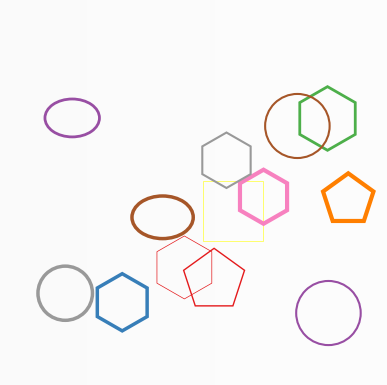[{"shape": "hexagon", "thickness": 0.5, "radius": 0.41, "center": [0.476, 0.305]}, {"shape": "pentagon", "thickness": 1, "radius": 0.41, "center": [0.552, 0.272]}, {"shape": "hexagon", "thickness": 2.5, "radius": 0.37, "center": [0.315, 0.215]}, {"shape": "hexagon", "thickness": 2, "radius": 0.41, "center": [0.845, 0.692]}, {"shape": "oval", "thickness": 2, "radius": 0.35, "center": [0.186, 0.694]}, {"shape": "circle", "thickness": 1.5, "radius": 0.42, "center": [0.848, 0.187]}, {"shape": "pentagon", "thickness": 3, "radius": 0.34, "center": [0.899, 0.481]}, {"shape": "square", "thickness": 0.5, "radius": 0.39, "center": [0.602, 0.451]}, {"shape": "circle", "thickness": 1.5, "radius": 0.42, "center": [0.767, 0.673]}, {"shape": "oval", "thickness": 2.5, "radius": 0.4, "center": [0.42, 0.436]}, {"shape": "hexagon", "thickness": 3, "radius": 0.35, "center": [0.68, 0.489]}, {"shape": "hexagon", "thickness": 1.5, "radius": 0.36, "center": [0.584, 0.584]}, {"shape": "circle", "thickness": 2.5, "radius": 0.35, "center": [0.168, 0.238]}]